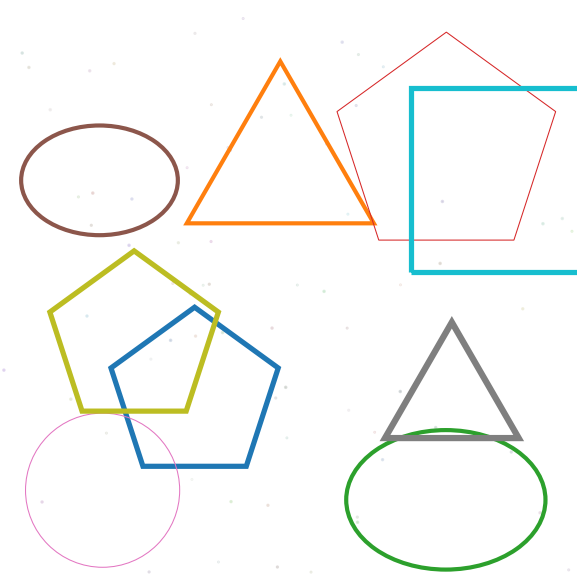[{"shape": "pentagon", "thickness": 2.5, "radius": 0.76, "center": [0.337, 0.315]}, {"shape": "triangle", "thickness": 2, "radius": 0.93, "center": [0.485, 0.706]}, {"shape": "oval", "thickness": 2, "radius": 0.86, "center": [0.772, 0.134]}, {"shape": "pentagon", "thickness": 0.5, "radius": 1.0, "center": [0.773, 0.744]}, {"shape": "oval", "thickness": 2, "radius": 0.68, "center": [0.172, 0.687]}, {"shape": "circle", "thickness": 0.5, "radius": 0.67, "center": [0.178, 0.15]}, {"shape": "triangle", "thickness": 3, "radius": 0.67, "center": [0.782, 0.307]}, {"shape": "pentagon", "thickness": 2.5, "radius": 0.77, "center": [0.232, 0.411]}, {"shape": "square", "thickness": 2.5, "radius": 0.8, "center": [0.871, 0.687]}]